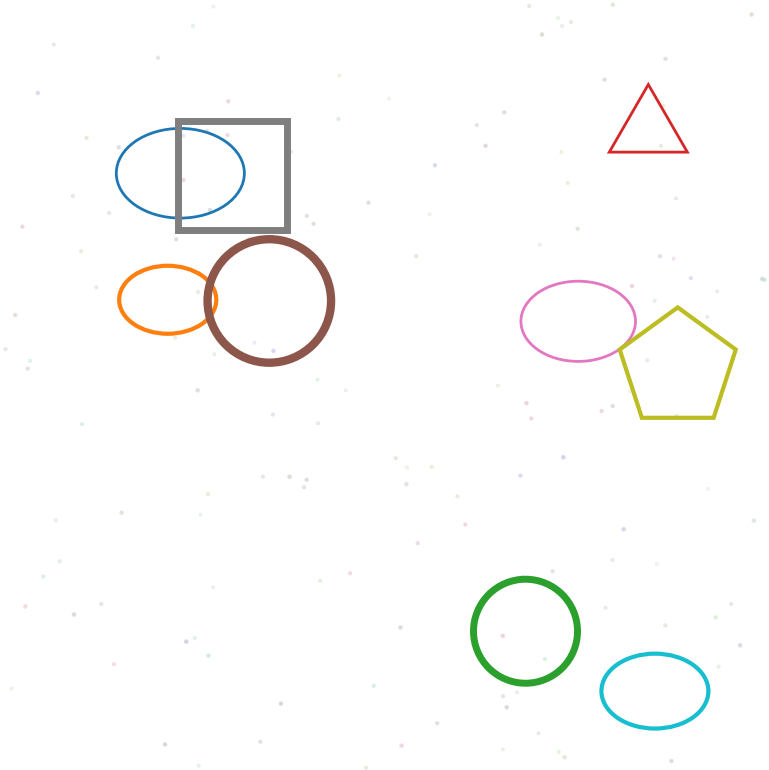[{"shape": "oval", "thickness": 1, "radius": 0.42, "center": [0.234, 0.775]}, {"shape": "oval", "thickness": 1.5, "radius": 0.32, "center": [0.218, 0.611]}, {"shape": "circle", "thickness": 2.5, "radius": 0.34, "center": [0.682, 0.18]}, {"shape": "triangle", "thickness": 1, "radius": 0.29, "center": [0.842, 0.832]}, {"shape": "circle", "thickness": 3, "radius": 0.4, "center": [0.35, 0.609]}, {"shape": "oval", "thickness": 1, "radius": 0.37, "center": [0.751, 0.583]}, {"shape": "square", "thickness": 2.5, "radius": 0.35, "center": [0.302, 0.772]}, {"shape": "pentagon", "thickness": 1.5, "radius": 0.4, "center": [0.88, 0.522]}, {"shape": "oval", "thickness": 1.5, "radius": 0.35, "center": [0.851, 0.102]}]